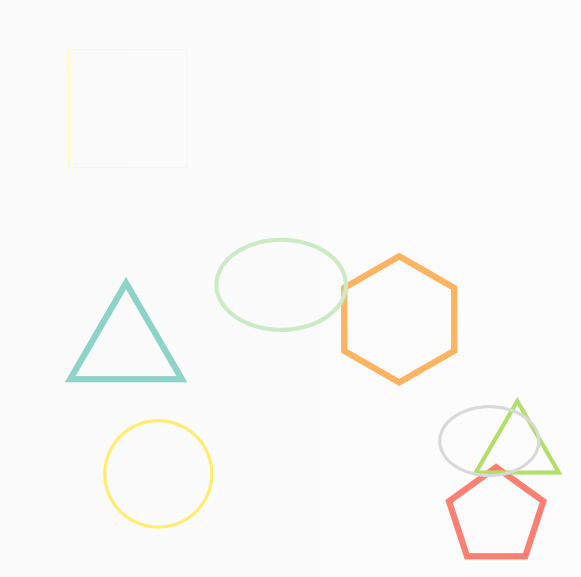[{"shape": "triangle", "thickness": 3, "radius": 0.56, "center": [0.217, 0.398]}, {"shape": "square", "thickness": 0.5, "radius": 0.51, "center": [0.219, 0.811]}, {"shape": "pentagon", "thickness": 3, "radius": 0.43, "center": [0.854, 0.105]}, {"shape": "hexagon", "thickness": 3, "radius": 0.55, "center": [0.687, 0.446]}, {"shape": "triangle", "thickness": 2, "radius": 0.41, "center": [0.89, 0.222]}, {"shape": "oval", "thickness": 1.5, "radius": 0.43, "center": [0.842, 0.235]}, {"shape": "oval", "thickness": 2, "radius": 0.56, "center": [0.484, 0.506]}, {"shape": "circle", "thickness": 1.5, "radius": 0.46, "center": [0.272, 0.179]}]